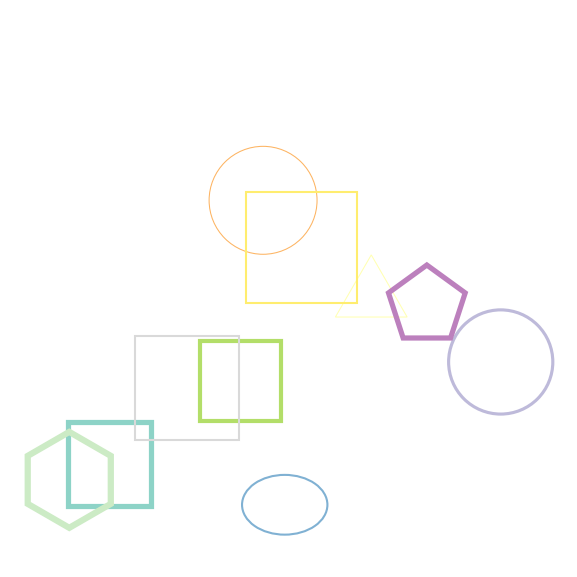[{"shape": "square", "thickness": 2.5, "radius": 0.36, "center": [0.19, 0.196]}, {"shape": "triangle", "thickness": 0.5, "radius": 0.36, "center": [0.643, 0.486]}, {"shape": "circle", "thickness": 1.5, "radius": 0.45, "center": [0.867, 0.372]}, {"shape": "oval", "thickness": 1, "radius": 0.37, "center": [0.493, 0.125]}, {"shape": "circle", "thickness": 0.5, "radius": 0.47, "center": [0.456, 0.652]}, {"shape": "square", "thickness": 2, "radius": 0.35, "center": [0.416, 0.339]}, {"shape": "square", "thickness": 1, "radius": 0.45, "center": [0.323, 0.326]}, {"shape": "pentagon", "thickness": 2.5, "radius": 0.35, "center": [0.739, 0.47]}, {"shape": "hexagon", "thickness": 3, "radius": 0.42, "center": [0.12, 0.168]}, {"shape": "square", "thickness": 1, "radius": 0.48, "center": [0.522, 0.571]}]